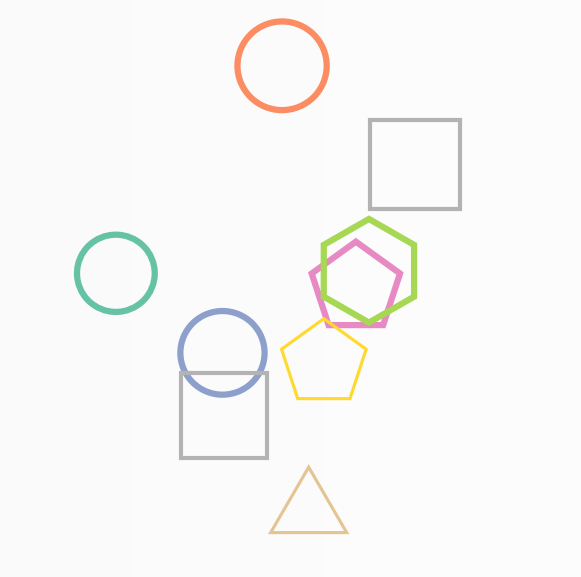[{"shape": "circle", "thickness": 3, "radius": 0.33, "center": [0.199, 0.526]}, {"shape": "circle", "thickness": 3, "radius": 0.38, "center": [0.485, 0.885]}, {"shape": "circle", "thickness": 3, "radius": 0.36, "center": [0.383, 0.388]}, {"shape": "pentagon", "thickness": 3, "radius": 0.4, "center": [0.612, 0.501]}, {"shape": "hexagon", "thickness": 3, "radius": 0.45, "center": [0.635, 0.53]}, {"shape": "pentagon", "thickness": 1.5, "radius": 0.38, "center": [0.557, 0.371]}, {"shape": "triangle", "thickness": 1.5, "radius": 0.38, "center": [0.531, 0.115]}, {"shape": "square", "thickness": 2, "radius": 0.38, "center": [0.714, 0.715]}, {"shape": "square", "thickness": 2, "radius": 0.37, "center": [0.385, 0.28]}]